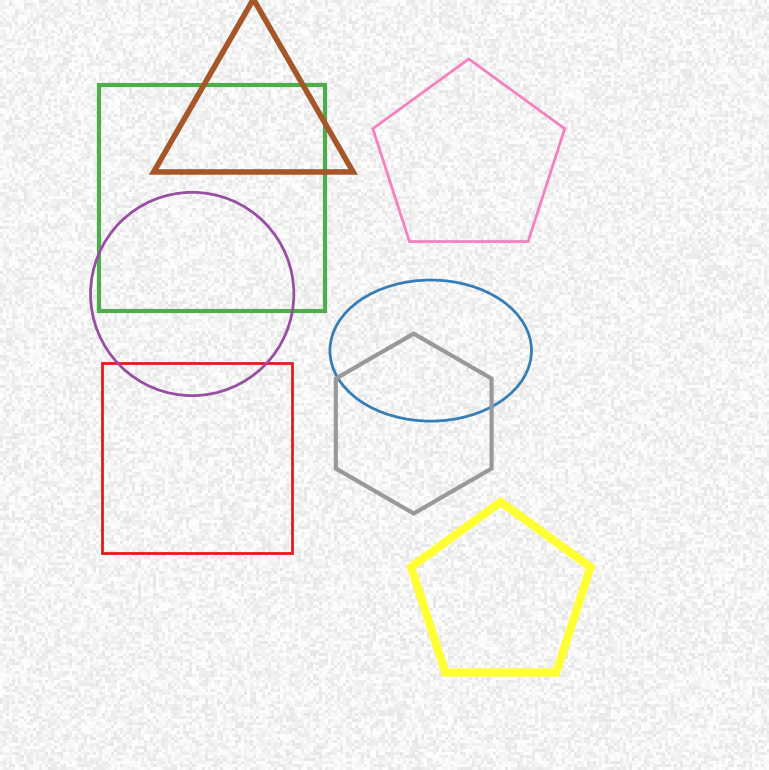[{"shape": "square", "thickness": 1, "radius": 0.62, "center": [0.256, 0.405]}, {"shape": "oval", "thickness": 1, "radius": 0.65, "center": [0.559, 0.545]}, {"shape": "square", "thickness": 1.5, "radius": 0.73, "center": [0.276, 0.743]}, {"shape": "circle", "thickness": 1, "radius": 0.66, "center": [0.25, 0.618]}, {"shape": "pentagon", "thickness": 3, "radius": 0.61, "center": [0.65, 0.226]}, {"shape": "triangle", "thickness": 2, "radius": 0.75, "center": [0.329, 0.851]}, {"shape": "pentagon", "thickness": 1, "radius": 0.66, "center": [0.609, 0.792]}, {"shape": "hexagon", "thickness": 1.5, "radius": 0.58, "center": [0.537, 0.45]}]